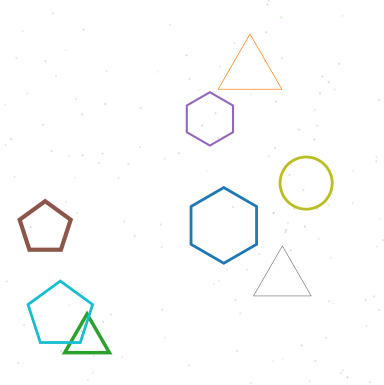[{"shape": "hexagon", "thickness": 2, "radius": 0.49, "center": [0.581, 0.415]}, {"shape": "triangle", "thickness": 0.5, "radius": 0.48, "center": [0.649, 0.816]}, {"shape": "triangle", "thickness": 2.5, "radius": 0.34, "center": [0.226, 0.117]}, {"shape": "hexagon", "thickness": 1.5, "radius": 0.35, "center": [0.545, 0.691]}, {"shape": "pentagon", "thickness": 3, "radius": 0.35, "center": [0.117, 0.408]}, {"shape": "triangle", "thickness": 0.5, "radius": 0.43, "center": [0.733, 0.275]}, {"shape": "circle", "thickness": 2, "radius": 0.34, "center": [0.795, 0.524]}, {"shape": "pentagon", "thickness": 2, "radius": 0.44, "center": [0.157, 0.182]}]